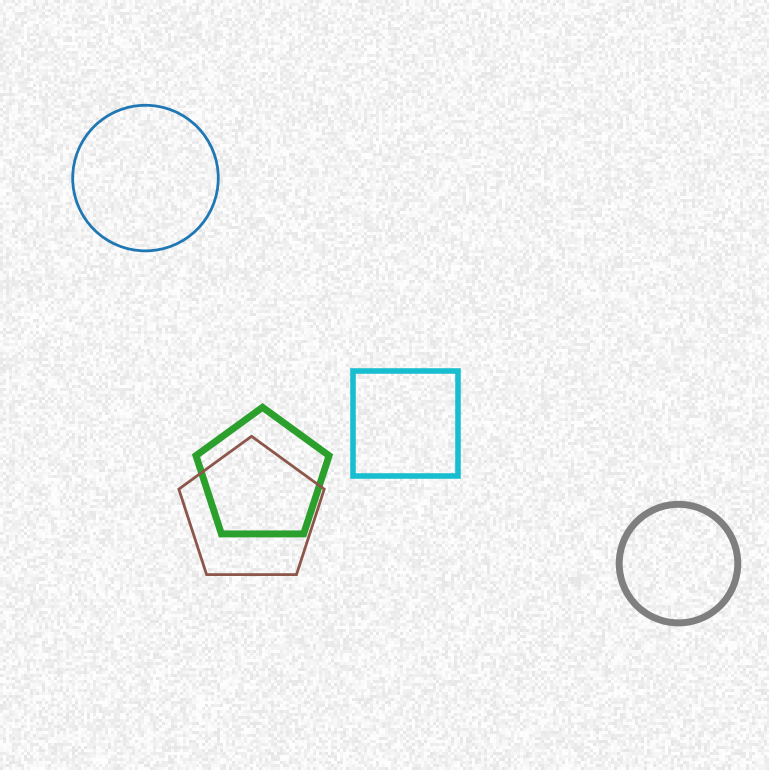[{"shape": "circle", "thickness": 1, "radius": 0.47, "center": [0.189, 0.769]}, {"shape": "pentagon", "thickness": 2.5, "radius": 0.45, "center": [0.341, 0.38]}, {"shape": "pentagon", "thickness": 1, "radius": 0.5, "center": [0.327, 0.334]}, {"shape": "circle", "thickness": 2.5, "radius": 0.38, "center": [0.881, 0.268]}, {"shape": "square", "thickness": 2, "radius": 0.34, "center": [0.527, 0.45]}]